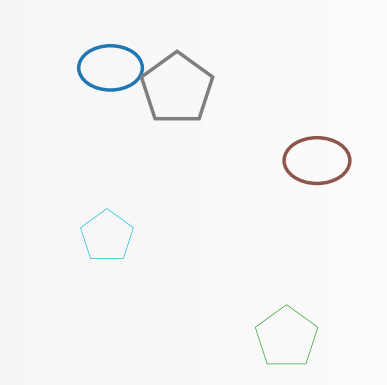[{"shape": "oval", "thickness": 2.5, "radius": 0.41, "center": [0.285, 0.824]}, {"shape": "pentagon", "thickness": 0.5, "radius": 0.42, "center": [0.74, 0.124]}, {"shape": "oval", "thickness": 2.5, "radius": 0.42, "center": [0.818, 0.583]}, {"shape": "pentagon", "thickness": 2.5, "radius": 0.48, "center": [0.457, 0.77]}, {"shape": "pentagon", "thickness": 0.5, "radius": 0.36, "center": [0.276, 0.386]}]